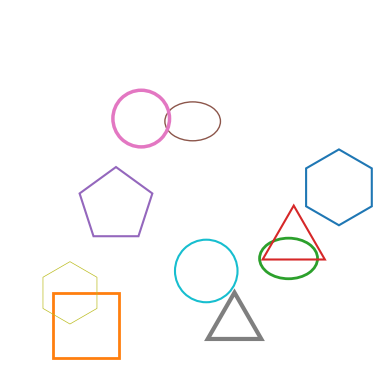[{"shape": "hexagon", "thickness": 1.5, "radius": 0.49, "center": [0.88, 0.513]}, {"shape": "square", "thickness": 2, "radius": 0.43, "center": [0.224, 0.155]}, {"shape": "oval", "thickness": 2, "radius": 0.38, "center": [0.749, 0.329]}, {"shape": "triangle", "thickness": 1.5, "radius": 0.47, "center": [0.763, 0.373]}, {"shape": "pentagon", "thickness": 1.5, "radius": 0.5, "center": [0.301, 0.467]}, {"shape": "oval", "thickness": 1, "radius": 0.36, "center": [0.5, 0.685]}, {"shape": "circle", "thickness": 2.5, "radius": 0.37, "center": [0.367, 0.692]}, {"shape": "triangle", "thickness": 3, "radius": 0.4, "center": [0.609, 0.16]}, {"shape": "hexagon", "thickness": 0.5, "radius": 0.4, "center": [0.182, 0.239]}, {"shape": "circle", "thickness": 1.5, "radius": 0.41, "center": [0.536, 0.296]}]